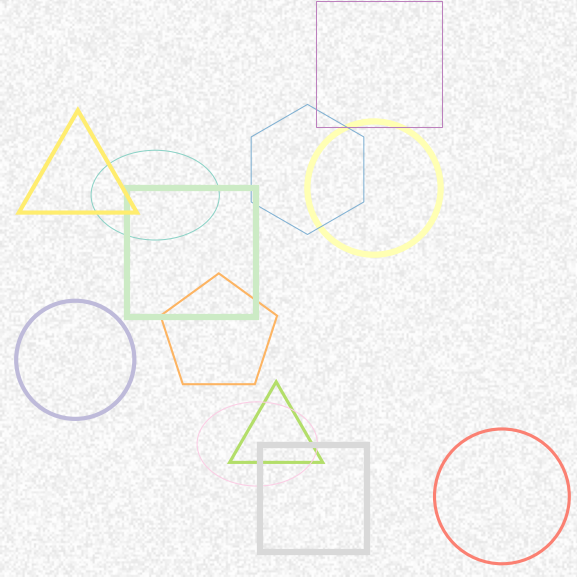[{"shape": "oval", "thickness": 0.5, "radius": 0.56, "center": [0.269, 0.661]}, {"shape": "circle", "thickness": 3, "radius": 0.58, "center": [0.648, 0.673]}, {"shape": "circle", "thickness": 2, "radius": 0.51, "center": [0.13, 0.376]}, {"shape": "circle", "thickness": 1.5, "radius": 0.58, "center": [0.869, 0.14]}, {"shape": "hexagon", "thickness": 0.5, "radius": 0.56, "center": [0.532, 0.706]}, {"shape": "pentagon", "thickness": 1, "radius": 0.53, "center": [0.379, 0.42]}, {"shape": "triangle", "thickness": 1.5, "radius": 0.47, "center": [0.478, 0.245]}, {"shape": "oval", "thickness": 0.5, "radius": 0.52, "center": [0.445, 0.23]}, {"shape": "square", "thickness": 3, "radius": 0.46, "center": [0.542, 0.137]}, {"shape": "square", "thickness": 0.5, "radius": 0.55, "center": [0.657, 0.888]}, {"shape": "square", "thickness": 3, "radius": 0.55, "center": [0.332, 0.562]}, {"shape": "triangle", "thickness": 2, "radius": 0.59, "center": [0.135, 0.69]}]